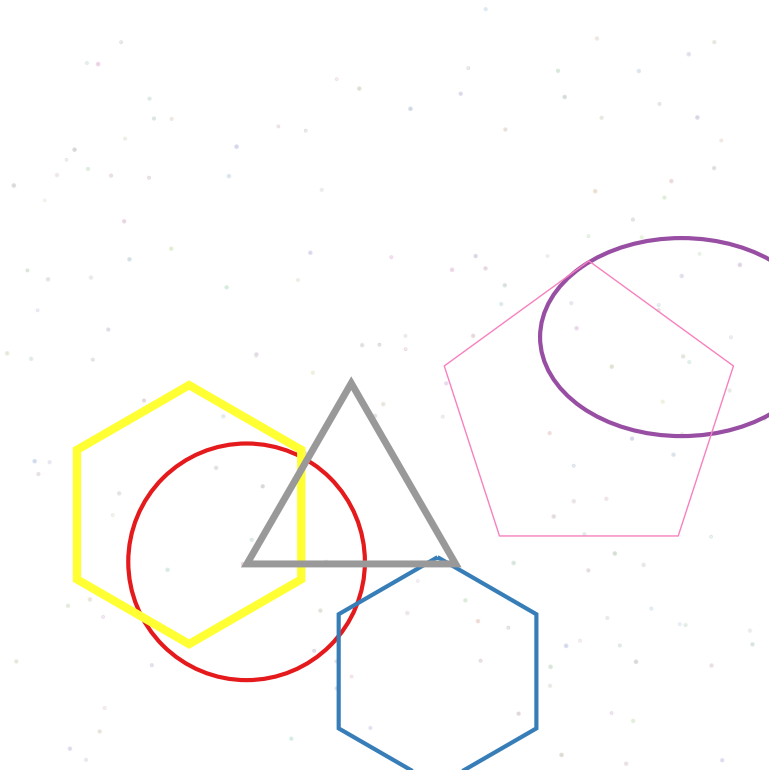[{"shape": "circle", "thickness": 1.5, "radius": 0.77, "center": [0.32, 0.27]}, {"shape": "hexagon", "thickness": 1.5, "radius": 0.74, "center": [0.568, 0.128]}, {"shape": "oval", "thickness": 1.5, "radius": 0.92, "center": [0.885, 0.562]}, {"shape": "hexagon", "thickness": 3, "radius": 0.84, "center": [0.246, 0.332]}, {"shape": "pentagon", "thickness": 0.5, "radius": 0.99, "center": [0.765, 0.464]}, {"shape": "triangle", "thickness": 2.5, "radius": 0.78, "center": [0.456, 0.346]}]